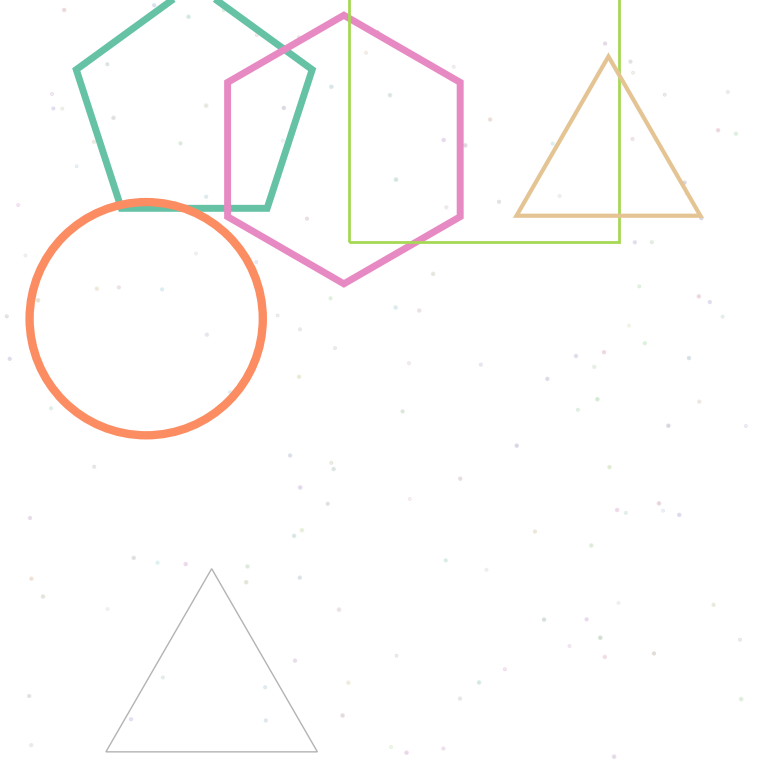[{"shape": "pentagon", "thickness": 2.5, "radius": 0.81, "center": [0.252, 0.86]}, {"shape": "circle", "thickness": 3, "radius": 0.76, "center": [0.19, 0.586]}, {"shape": "hexagon", "thickness": 2.5, "radius": 0.87, "center": [0.447, 0.806]}, {"shape": "square", "thickness": 1, "radius": 0.88, "center": [0.628, 0.862]}, {"shape": "triangle", "thickness": 1.5, "radius": 0.69, "center": [0.79, 0.789]}, {"shape": "triangle", "thickness": 0.5, "radius": 0.79, "center": [0.275, 0.103]}]